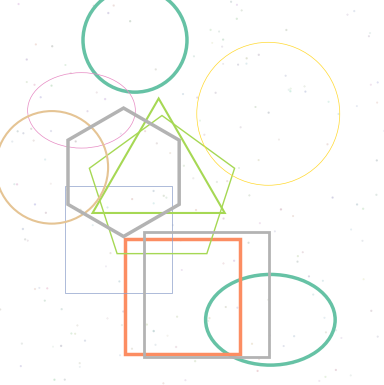[{"shape": "circle", "thickness": 2.5, "radius": 0.68, "center": [0.351, 0.896]}, {"shape": "oval", "thickness": 2.5, "radius": 0.84, "center": [0.702, 0.169]}, {"shape": "square", "thickness": 2.5, "radius": 0.75, "center": [0.473, 0.229]}, {"shape": "square", "thickness": 0.5, "radius": 0.69, "center": [0.308, 0.378]}, {"shape": "oval", "thickness": 0.5, "radius": 0.7, "center": [0.212, 0.713]}, {"shape": "triangle", "thickness": 1.5, "radius": 0.99, "center": [0.412, 0.546]}, {"shape": "pentagon", "thickness": 1, "radius": 0.99, "center": [0.421, 0.502]}, {"shape": "circle", "thickness": 0.5, "radius": 0.93, "center": [0.697, 0.704]}, {"shape": "circle", "thickness": 1.5, "radius": 0.73, "center": [0.135, 0.565]}, {"shape": "hexagon", "thickness": 2.5, "radius": 0.83, "center": [0.321, 0.553]}, {"shape": "square", "thickness": 2, "radius": 0.81, "center": [0.536, 0.235]}]